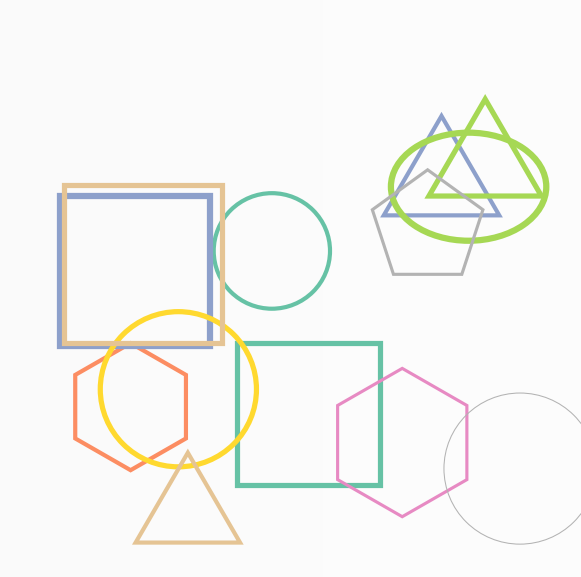[{"shape": "circle", "thickness": 2, "radius": 0.5, "center": [0.468, 0.565]}, {"shape": "square", "thickness": 2.5, "radius": 0.61, "center": [0.531, 0.282]}, {"shape": "hexagon", "thickness": 2, "radius": 0.55, "center": [0.225, 0.295]}, {"shape": "square", "thickness": 3, "radius": 0.65, "center": [0.232, 0.53]}, {"shape": "triangle", "thickness": 2, "radius": 0.57, "center": [0.76, 0.684]}, {"shape": "hexagon", "thickness": 1.5, "radius": 0.64, "center": [0.692, 0.233]}, {"shape": "triangle", "thickness": 2.5, "radius": 0.56, "center": [0.835, 0.716]}, {"shape": "oval", "thickness": 3, "radius": 0.67, "center": [0.806, 0.676]}, {"shape": "circle", "thickness": 2.5, "radius": 0.67, "center": [0.307, 0.325]}, {"shape": "triangle", "thickness": 2, "radius": 0.52, "center": [0.323, 0.111]}, {"shape": "square", "thickness": 2.5, "radius": 0.68, "center": [0.246, 0.542]}, {"shape": "circle", "thickness": 0.5, "radius": 0.65, "center": [0.895, 0.188]}, {"shape": "pentagon", "thickness": 1.5, "radius": 0.5, "center": [0.736, 0.605]}]